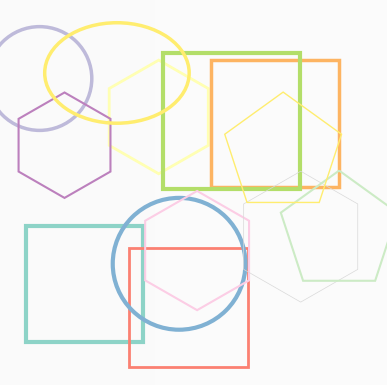[{"shape": "square", "thickness": 3, "radius": 0.76, "center": [0.217, 0.263]}, {"shape": "hexagon", "thickness": 2, "radius": 0.74, "center": [0.41, 0.696]}, {"shape": "circle", "thickness": 2.5, "radius": 0.67, "center": [0.102, 0.796]}, {"shape": "square", "thickness": 2, "radius": 0.77, "center": [0.486, 0.201]}, {"shape": "circle", "thickness": 3, "radius": 0.86, "center": [0.462, 0.315]}, {"shape": "square", "thickness": 2.5, "radius": 0.83, "center": [0.709, 0.679]}, {"shape": "square", "thickness": 3, "radius": 0.88, "center": [0.597, 0.686]}, {"shape": "hexagon", "thickness": 1.5, "radius": 0.77, "center": [0.509, 0.349]}, {"shape": "hexagon", "thickness": 0.5, "radius": 0.85, "center": [0.776, 0.385]}, {"shape": "hexagon", "thickness": 1.5, "radius": 0.68, "center": [0.166, 0.623]}, {"shape": "pentagon", "thickness": 1.5, "radius": 0.79, "center": [0.875, 0.399]}, {"shape": "pentagon", "thickness": 1, "radius": 0.79, "center": [0.731, 0.602]}, {"shape": "oval", "thickness": 2.5, "radius": 0.93, "center": [0.302, 0.81]}]